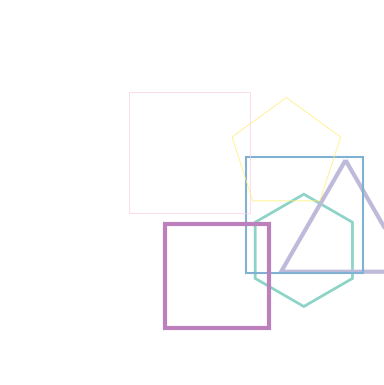[{"shape": "hexagon", "thickness": 2, "radius": 0.73, "center": [0.789, 0.35]}, {"shape": "triangle", "thickness": 3, "radius": 0.97, "center": [0.898, 0.391]}, {"shape": "square", "thickness": 1.5, "radius": 0.76, "center": [0.791, 0.441]}, {"shape": "square", "thickness": 0.5, "radius": 0.79, "center": [0.492, 0.603]}, {"shape": "square", "thickness": 3, "radius": 0.68, "center": [0.563, 0.283]}, {"shape": "pentagon", "thickness": 0.5, "radius": 0.74, "center": [0.744, 0.598]}]